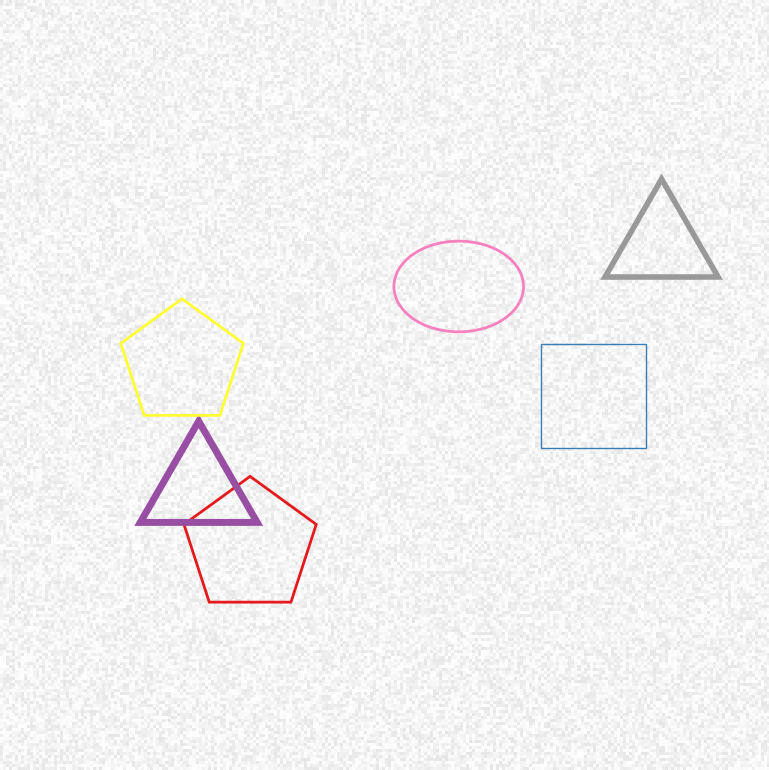[{"shape": "pentagon", "thickness": 1, "radius": 0.45, "center": [0.325, 0.291]}, {"shape": "square", "thickness": 0.5, "radius": 0.34, "center": [0.771, 0.486]}, {"shape": "triangle", "thickness": 2.5, "radius": 0.44, "center": [0.258, 0.365]}, {"shape": "pentagon", "thickness": 1, "radius": 0.42, "center": [0.236, 0.528]}, {"shape": "oval", "thickness": 1, "radius": 0.42, "center": [0.596, 0.628]}, {"shape": "triangle", "thickness": 2, "radius": 0.42, "center": [0.859, 0.683]}]